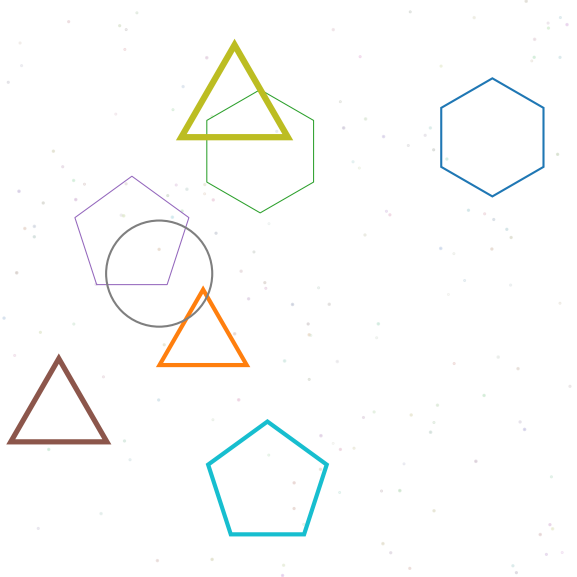[{"shape": "hexagon", "thickness": 1, "radius": 0.51, "center": [0.853, 0.761]}, {"shape": "triangle", "thickness": 2, "radius": 0.44, "center": [0.352, 0.411]}, {"shape": "hexagon", "thickness": 0.5, "radius": 0.53, "center": [0.451, 0.737]}, {"shape": "pentagon", "thickness": 0.5, "radius": 0.52, "center": [0.228, 0.59]}, {"shape": "triangle", "thickness": 2.5, "radius": 0.48, "center": [0.102, 0.282]}, {"shape": "circle", "thickness": 1, "radius": 0.46, "center": [0.276, 0.525]}, {"shape": "triangle", "thickness": 3, "radius": 0.53, "center": [0.406, 0.815]}, {"shape": "pentagon", "thickness": 2, "radius": 0.54, "center": [0.463, 0.161]}]